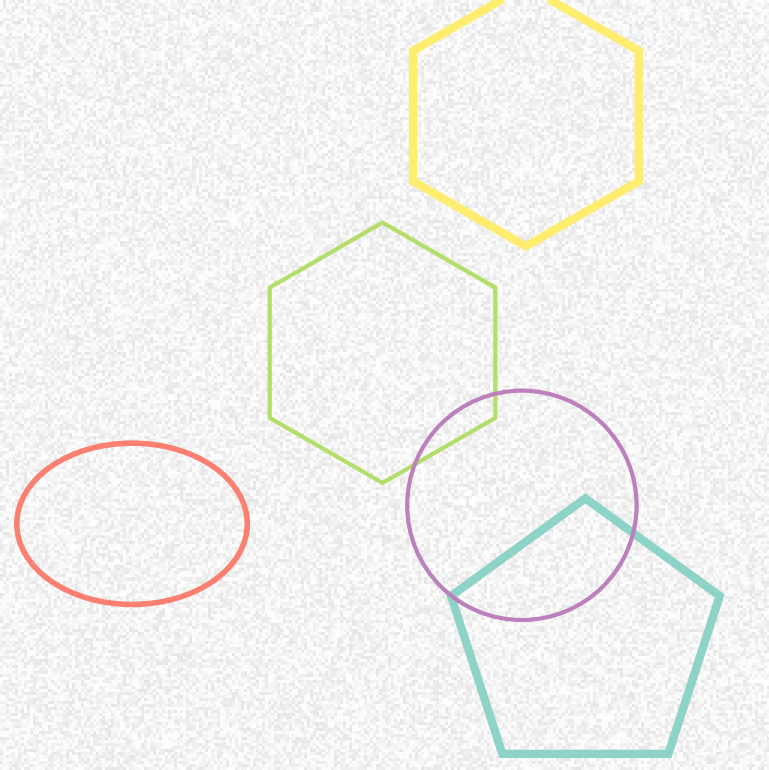[{"shape": "pentagon", "thickness": 3, "radius": 0.92, "center": [0.76, 0.169]}, {"shape": "oval", "thickness": 2, "radius": 0.75, "center": [0.171, 0.32]}, {"shape": "hexagon", "thickness": 1.5, "radius": 0.85, "center": [0.497, 0.542]}, {"shape": "circle", "thickness": 1.5, "radius": 0.74, "center": [0.678, 0.344]}, {"shape": "hexagon", "thickness": 3, "radius": 0.85, "center": [0.683, 0.849]}]